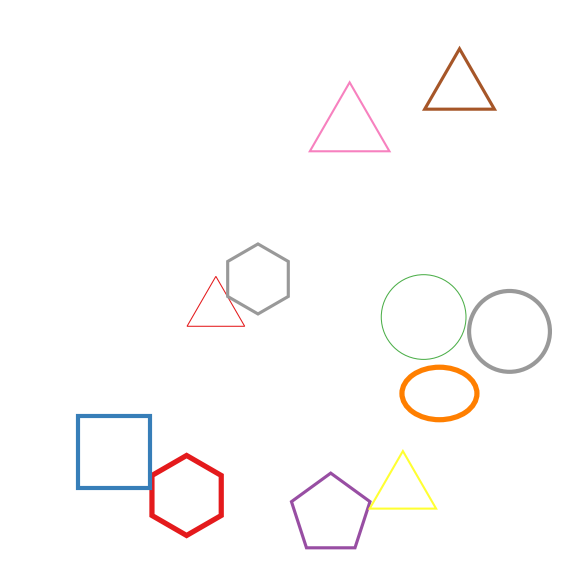[{"shape": "hexagon", "thickness": 2.5, "radius": 0.35, "center": [0.323, 0.141]}, {"shape": "triangle", "thickness": 0.5, "radius": 0.29, "center": [0.374, 0.463]}, {"shape": "square", "thickness": 2, "radius": 0.31, "center": [0.198, 0.216]}, {"shape": "circle", "thickness": 0.5, "radius": 0.37, "center": [0.734, 0.45]}, {"shape": "pentagon", "thickness": 1.5, "radius": 0.36, "center": [0.573, 0.108]}, {"shape": "oval", "thickness": 2.5, "radius": 0.32, "center": [0.761, 0.318]}, {"shape": "triangle", "thickness": 1, "radius": 0.33, "center": [0.698, 0.152]}, {"shape": "triangle", "thickness": 1.5, "radius": 0.35, "center": [0.796, 0.845]}, {"shape": "triangle", "thickness": 1, "radius": 0.4, "center": [0.605, 0.777]}, {"shape": "circle", "thickness": 2, "radius": 0.35, "center": [0.882, 0.425]}, {"shape": "hexagon", "thickness": 1.5, "radius": 0.3, "center": [0.447, 0.516]}]